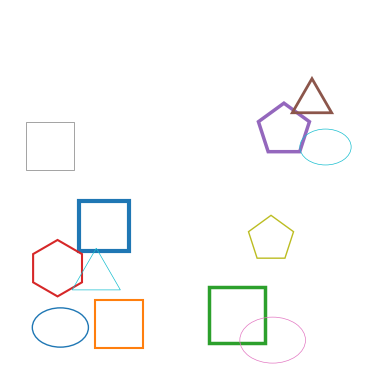[{"shape": "square", "thickness": 3, "radius": 0.33, "center": [0.27, 0.413]}, {"shape": "oval", "thickness": 1, "radius": 0.36, "center": [0.157, 0.149]}, {"shape": "square", "thickness": 1.5, "radius": 0.31, "center": [0.309, 0.158]}, {"shape": "square", "thickness": 2.5, "radius": 0.37, "center": [0.615, 0.182]}, {"shape": "hexagon", "thickness": 1.5, "radius": 0.37, "center": [0.149, 0.303]}, {"shape": "pentagon", "thickness": 2.5, "radius": 0.35, "center": [0.737, 0.662]}, {"shape": "triangle", "thickness": 2, "radius": 0.3, "center": [0.81, 0.737]}, {"shape": "oval", "thickness": 0.5, "radius": 0.43, "center": [0.708, 0.117]}, {"shape": "square", "thickness": 0.5, "radius": 0.31, "center": [0.13, 0.621]}, {"shape": "pentagon", "thickness": 1, "radius": 0.31, "center": [0.704, 0.379]}, {"shape": "triangle", "thickness": 0.5, "radius": 0.36, "center": [0.25, 0.283]}, {"shape": "oval", "thickness": 0.5, "radius": 0.33, "center": [0.845, 0.618]}]